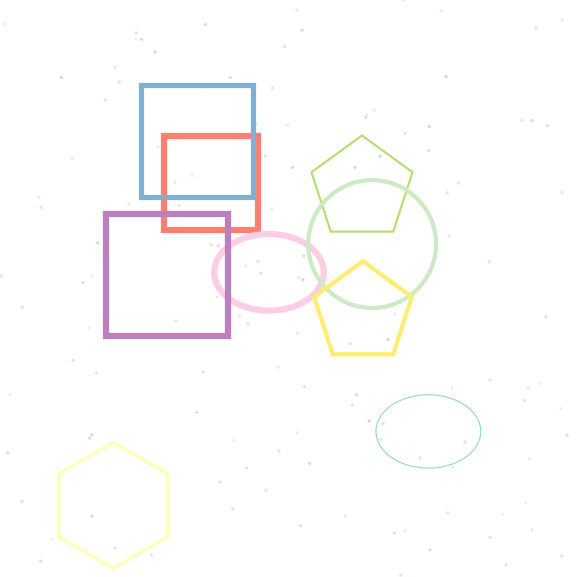[{"shape": "oval", "thickness": 0.5, "radius": 0.45, "center": [0.742, 0.252]}, {"shape": "hexagon", "thickness": 1.5, "radius": 0.55, "center": [0.196, 0.124]}, {"shape": "square", "thickness": 3, "radius": 0.41, "center": [0.366, 0.682]}, {"shape": "square", "thickness": 2.5, "radius": 0.49, "center": [0.341, 0.755]}, {"shape": "pentagon", "thickness": 1, "radius": 0.46, "center": [0.627, 0.673]}, {"shape": "oval", "thickness": 3, "radius": 0.47, "center": [0.466, 0.528]}, {"shape": "square", "thickness": 3, "radius": 0.53, "center": [0.289, 0.522]}, {"shape": "circle", "thickness": 2, "radius": 0.55, "center": [0.644, 0.577]}, {"shape": "pentagon", "thickness": 2, "radius": 0.45, "center": [0.629, 0.458]}]